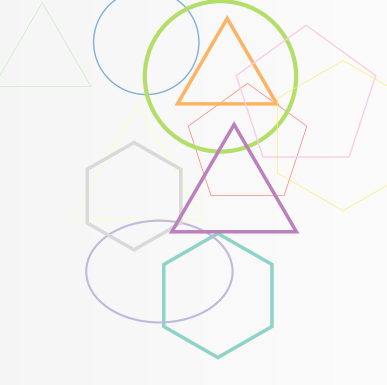[{"shape": "hexagon", "thickness": 2.5, "radius": 0.81, "center": [0.562, 0.232]}, {"shape": "triangle", "thickness": 0.5, "radius": 0.99, "center": [0.356, 0.527]}, {"shape": "oval", "thickness": 1.5, "radius": 0.94, "center": [0.411, 0.295]}, {"shape": "pentagon", "thickness": 0.5, "radius": 0.8, "center": [0.639, 0.622]}, {"shape": "circle", "thickness": 1, "radius": 0.68, "center": [0.377, 0.89]}, {"shape": "triangle", "thickness": 2.5, "radius": 0.74, "center": [0.586, 0.804]}, {"shape": "circle", "thickness": 3, "radius": 0.98, "center": [0.569, 0.802]}, {"shape": "pentagon", "thickness": 1, "radius": 0.95, "center": [0.79, 0.745]}, {"shape": "hexagon", "thickness": 2.5, "radius": 0.7, "center": [0.346, 0.49]}, {"shape": "triangle", "thickness": 2.5, "radius": 0.93, "center": [0.604, 0.491]}, {"shape": "triangle", "thickness": 0.5, "radius": 0.73, "center": [0.109, 0.848]}, {"shape": "hexagon", "thickness": 0.5, "radius": 0.97, "center": [0.885, 0.648]}]